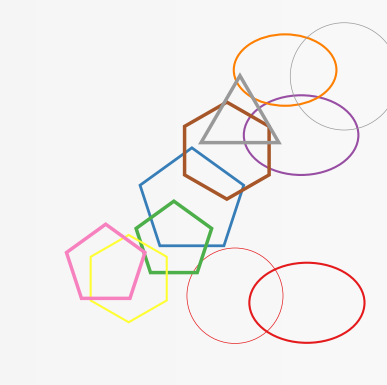[{"shape": "oval", "thickness": 1.5, "radius": 0.74, "center": [0.792, 0.214]}, {"shape": "circle", "thickness": 0.5, "radius": 0.62, "center": [0.606, 0.232]}, {"shape": "pentagon", "thickness": 2, "radius": 0.7, "center": [0.495, 0.475]}, {"shape": "pentagon", "thickness": 2.5, "radius": 0.51, "center": [0.449, 0.375]}, {"shape": "oval", "thickness": 1.5, "radius": 0.74, "center": [0.777, 0.649]}, {"shape": "oval", "thickness": 1.5, "radius": 0.66, "center": [0.736, 0.818]}, {"shape": "hexagon", "thickness": 1.5, "radius": 0.57, "center": [0.332, 0.276]}, {"shape": "hexagon", "thickness": 2.5, "radius": 0.63, "center": [0.585, 0.609]}, {"shape": "pentagon", "thickness": 2.5, "radius": 0.53, "center": [0.273, 0.311]}, {"shape": "circle", "thickness": 0.5, "radius": 0.7, "center": [0.888, 0.802]}, {"shape": "triangle", "thickness": 2.5, "radius": 0.58, "center": [0.619, 0.688]}]